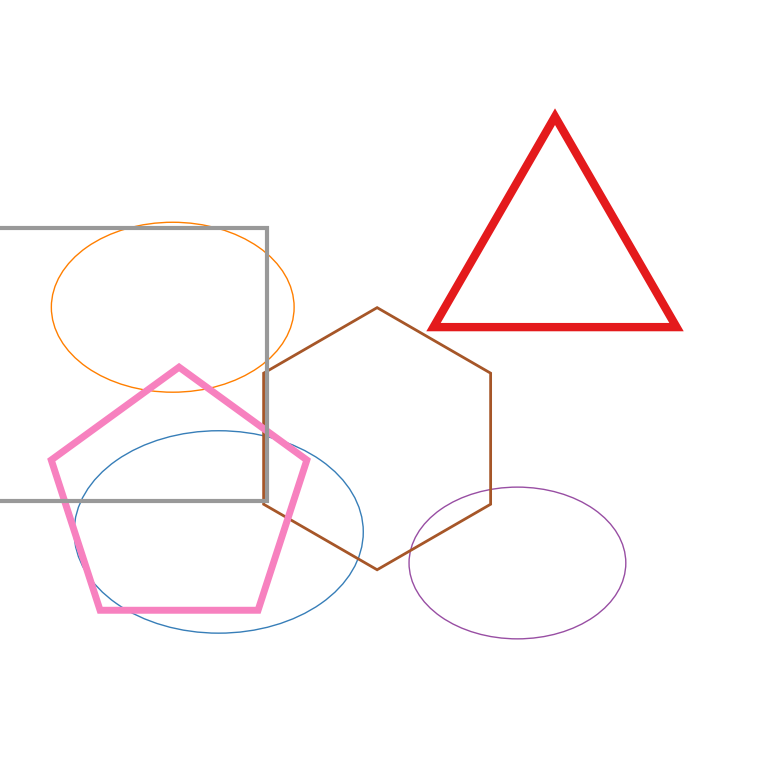[{"shape": "triangle", "thickness": 3, "radius": 0.91, "center": [0.721, 0.666]}, {"shape": "oval", "thickness": 0.5, "radius": 0.94, "center": [0.284, 0.309]}, {"shape": "oval", "thickness": 0.5, "radius": 0.7, "center": [0.672, 0.269]}, {"shape": "oval", "thickness": 0.5, "radius": 0.79, "center": [0.224, 0.601]}, {"shape": "hexagon", "thickness": 1, "radius": 0.85, "center": [0.49, 0.43]}, {"shape": "pentagon", "thickness": 2.5, "radius": 0.87, "center": [0.233, 0.349]}, {"shape": "square", "thickness": 1.5, "radius": 0.88, "center": [0.169, 0.527]}]